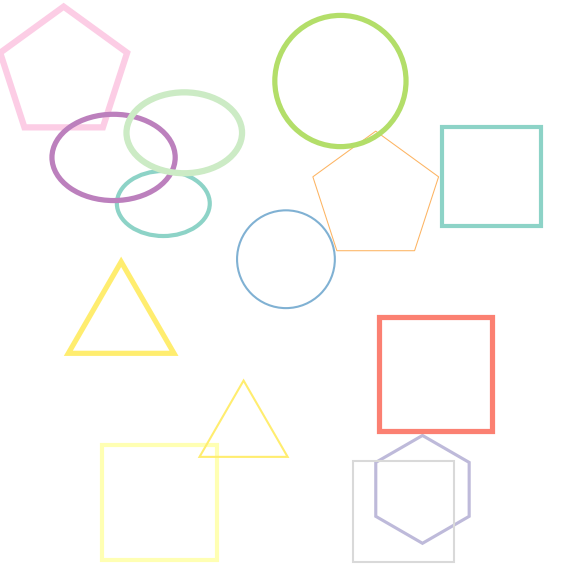[{"shape": "square", "thickness": 2, "radius": 0.43, "center": [0.852, 0.693]}, {"shape": "oval", "thickness": 2, "radius": 0.4, "center": [0.283, 0.647]}, {"shape": "square", "thickness": 2, "radius": 0.5, "center": [0.276, 0.13]}, {"shape": "hexagon", "thickness": 1.5, "radius": 0.47, "center": [0.732, 0.152]}, {"shape": "square", "thickness": 2.5, "radius": 0.49, "center": [0.754, 0.351]}, {"shape": "circle", "thickness": 1, "radius": 0.42, "center": [0.495, 0.55]}, {"shape": "pentagon", "thickness": 0.5, "radius": 0.57, "center": [0.651, 0.658]}, {"shape": "circle", "thickness": 2.5, "radius": 0.57, "center": [0.589, 0.859]}, {"shape": "pentagon", "thickness": 3, "radius": 0.58, "center": [0.11, 0.872]}, {"shape": "square", "thickness": 1, "radius": 0.44, "center": [0.699, 0.114]}, {"shape": "oval", "thickness": 2.5, "radius": 0.53, "center": [0.197, 0.727]}, {"shape": "oval", "thickness": 3, "radius": 0.5, "center": [0.319, 0.769]}, {"shape": "triangle", "thickness": 2.5, "radius": 0.53, "center": [0.21, 0.44]}, {"shape": "triangle", "thickness": 1, "radius": 0.44, "center": [0.422, 0.252]}]